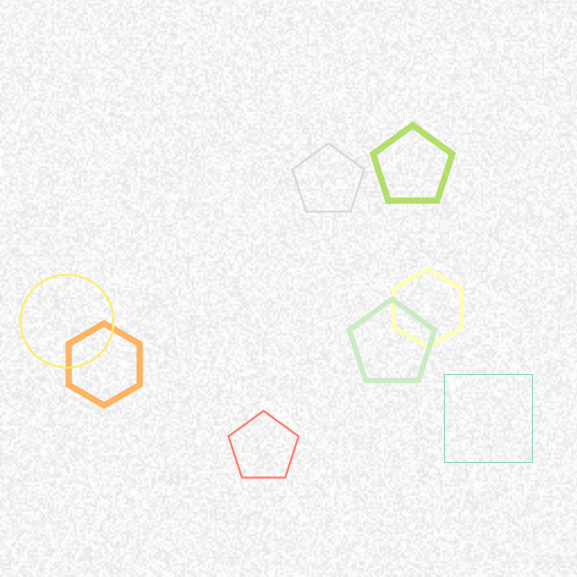[{"shape": "square", "thickness": 0.5, "radius": 0.38, "center": [0.845, 0.275]}, {"shape": "hexagon", "thickness": 2, "radius": 0.34, "center": [0.741, 0.466]}, {"shape": "pentagon", "thickness": 1, "radius": 0.32, "center": [0.456, 0.224]}, {"shape": "hexagon", "thickness": 3, "radius": 0.35, "center": [0.18, 0.368]}, {"shape": "pentagon", "thickness": 3, "radius": 0.36, "center": [0.715, 0.71]}, {"shape": "pentagon", "thickness": 1, "radius": 0.33, "center": [0.569, 0.686]}, {"shape": "pentagon", "thickness": 2.5, "radius": 0.39, "center": [0.679, 0.403]}, {"shape": "circle", "thickness": 1, "radius": 0.4, "center": [0.116, 0.443]}]